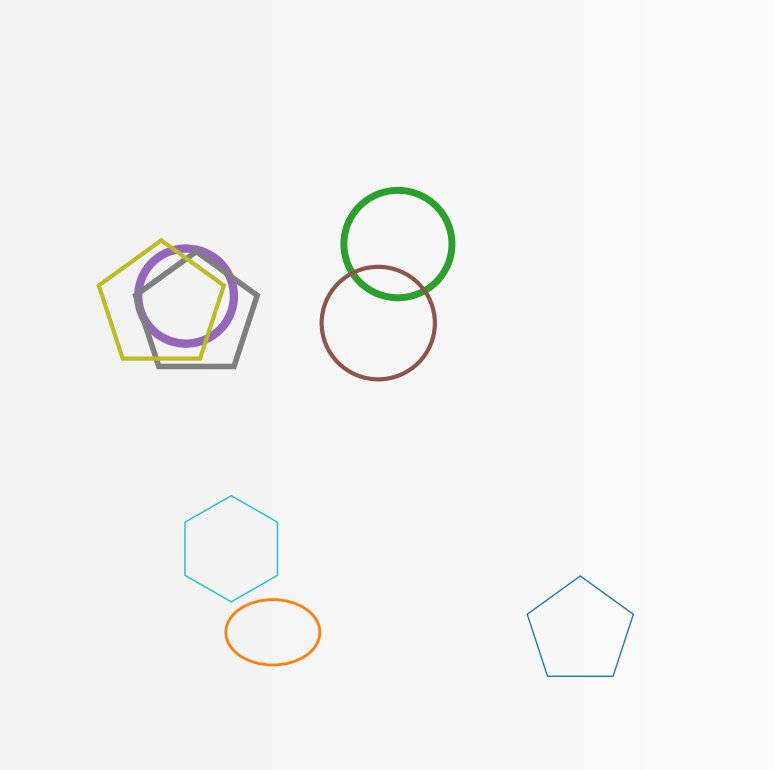[{"shape": "pentagon", "thickness": 0.5, "radius": 0.36, "center": [0.749, 0.18]}, {"shape": "oval", "thickness": 1, "radius": 0.3, "center": [0.352, 0.179]}, {"shape": "circle", "thickness": 2.5, "radius": 0.35, "center": [0.513, 0.683]}, {"shape": "circle", "thickness": 3, "radius": 0.31, "center": [0.24, 0.615]}, {"shape": "circle", "thickness": 1.5, "radius": 0.37, "center": [0.488, 0.58]}, {"shape": "pentagon", "thickness": 2, "radius": 0.41, "center": [0.253, 0.591]}, {"shape": "pentagon", "thickness": 1.5, "radius": 0.42, "center": [0.208, 0.603]}, {"shape": "hexagon", "thickness": 0.5, "radius": 0.34, "center": [0.298, 0.287]}]